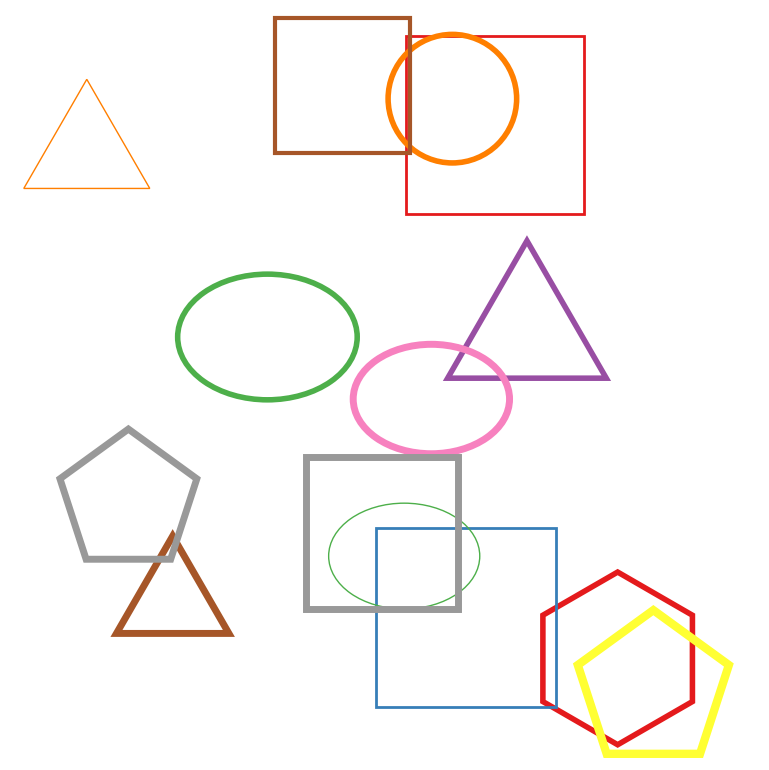[{"shape": "hexagon", "thickness": 2, "radius": 0.56, "center": [0.802, 0.145]}, {"shape": "square", "thickness": 1, "radius": 0.58, "center": [0.643, 0.838]}, {"shape": "square", "thickness": 1, "radius": 0.58, "center": [0.605, 0.198]}, {"shape": "oval", "thickness": 0.5, "radius": 0.49, "center": [0.525, 0.278]}, {"shape": "oval", "thickness": 2, "radius": 0.58, "center": [0.347, 0.562]}, {"shape": "triangle", "thickness": 2, "radius": 0.59, "center": [0.684, 0.568]}, {"shape": "circle", "thickness": 2, "radius": 0.42, "center": [0.587, 0.872]}, {"shape": "triangle", "thickness": 0.5, "radius": 0.47, "center": [0.113, 0.803]}, {"shape": "pentagon", "thickness": 3, "radius": 0.52, "center": [0.848, 0.104]}, {"shape": "square", "thickness": 1.5, "radius": 0.44, "center": [0.444, 0.889]}, {"shape": "triangle", "thickness": 2.5, "radius": 0.42, "center": [0.224, 0.22]}, {"shape": "oval", "thickness": 2.5, "radius": 0.51, "center": [0.56, 0.482]}, {"shape": "square", "thickness": 2.5, "radius": 0.49, "center": [0.496, 0.308]}, {"shape": "pentagon", "thickness": 2.5, "radius": 0.47, "center": [0.167, 0.349]}]